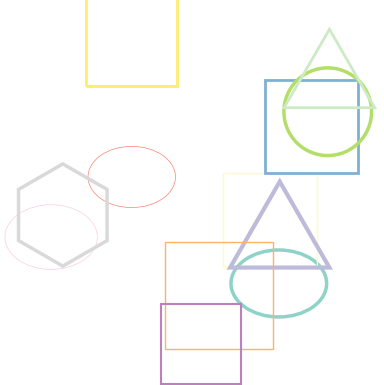[{"shape": "oval", "thickness": 2.5, "radius": 0.62, "center": [0.724, 0.264]}, {"shape": "square", "thickness": 1, "radius": 0.61, "center": [0.701, 0.429]}, {"shape": "triangle", "thickness": 3, "radius": 0.74, "center": [0.727, 0.379]}, {"shape": "oval", "thickness": 0.5, "radius": 0.57, "center": [0.342, 0.54]}, {"shape": "square", "thickness": 2, "radius": 0.61, "center": [0.809, 0.672]}, {"shape": "square", "thickness": 1, "radius": 0.7, "center": [0.569, 0.233]}, {"shape": "circle", "thickness": 2.5, "radius": 0.57, "center": [0.851, 0.71]}, {"shape": "oval", "thickness": 0.5, "radius": 0.6, "center": [0.133, 0.384]}, {"shape": "hexagon", "thickness": 2.5, "radius": 0.66, "center": [0.163, 0.442]}, {"shape": "square", "thickness": 1.5, "radius": 0.52, "center": [0.521, 0.107]}, {"shape": "triangle", "thickness": 2, "radius": 0.68, "center": [0.856, 0.788]}, {"shape": "square", "thickness": 2, "radius": 0.59, "center": [0.341, 0.896]}]